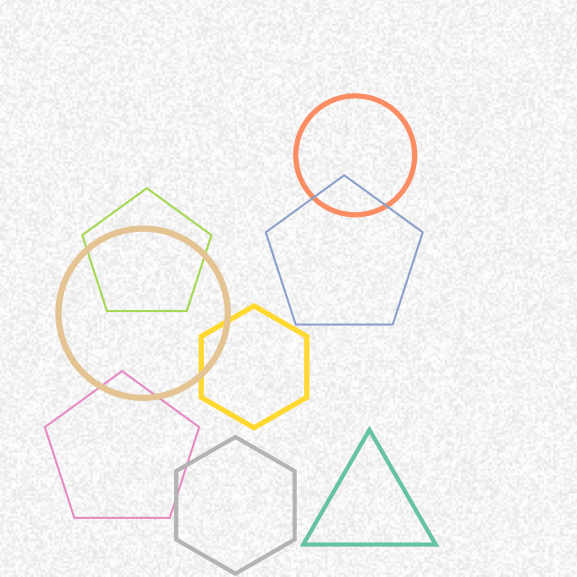[{"shape": "triangle", "thickness": 2, "radius": 0.66, "center": [0.64, 0.122]}, {"shape": "circle", "thickness": 2.5, "radius": 0.51, "center": [0.615, 0.73]}, {"shape": "pentagon", "thickness": 1, "radius": 0.71, "center": [0.596, 0.553]}, {"shape": "pentagon", "thickness": 1, "radius": 0.7, "center": [0.211, 0.216]}, {"shape": "pentagon", "thickness": 1, "radius": 0.59, "center": [0.254, 0.556]}, {"shape": "hexagon", "thickness": 2.5, "radius": 0.53, "center": [0.44, 0.364]}, {"shape": "circle", "thickness": 3, "radius": 0.73, "center": [0.248, 0.457]}, {"shape": "hexagon", "thickness": 2, "radius": 0.59, "center": [0.408, 0.124]}]